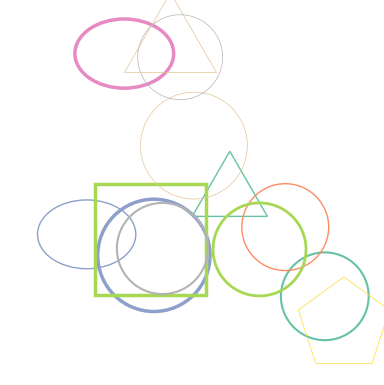[{"shape": "triangle", "thickness": 1, "radius": 0.56, "center": [0.597, 0.494]}, {"shape": "circle", "thickness": 1.5, "radius": 0.57, "center": [0.844, 0.23]}, {"shape": "circle", "thickness": 1, "radius": 0.56, "center": [0.741, 0.41]}, {"shape": "circle", "thickness": 2.5, "radius": 0.73, "center": [0.4, 0.337]}, {"shape": "oval", "thickness": 1, "radius": 0.64, "center": [0.225, 0.391]}, {"shape": "oval", "thickness": 2.5, "radius": 0.64, "center": [0.323, 0.861]}, {"shape": "square", "thickness": 2.5, "radius": 0.73, "center": [0.391, 0.378]}, {"shape": "circle", "thickness": 2, "radius": 0.6, "center": [0.674, 0.352]}, {"shape": "pentagon", "thickness": 0.5, "radius": 0.62, "center": [0.893, 0.156]}, {"shape": "triangle", "thickness": 0.5, "radius": 0.69, "center": [0.443, 0.881]}, {"shape": "circle", "thickness": 0.5, "radius": 0.69, "center": [0.504, 0.622]}, {"shape": "circle", "thickness": 0.5, "radius": 0.55, "center": [0.468, 0.851]}, {"shape": "circle", "thickness": 1.5, "radius": 0.59, "center": [0.422, 0.355]}]